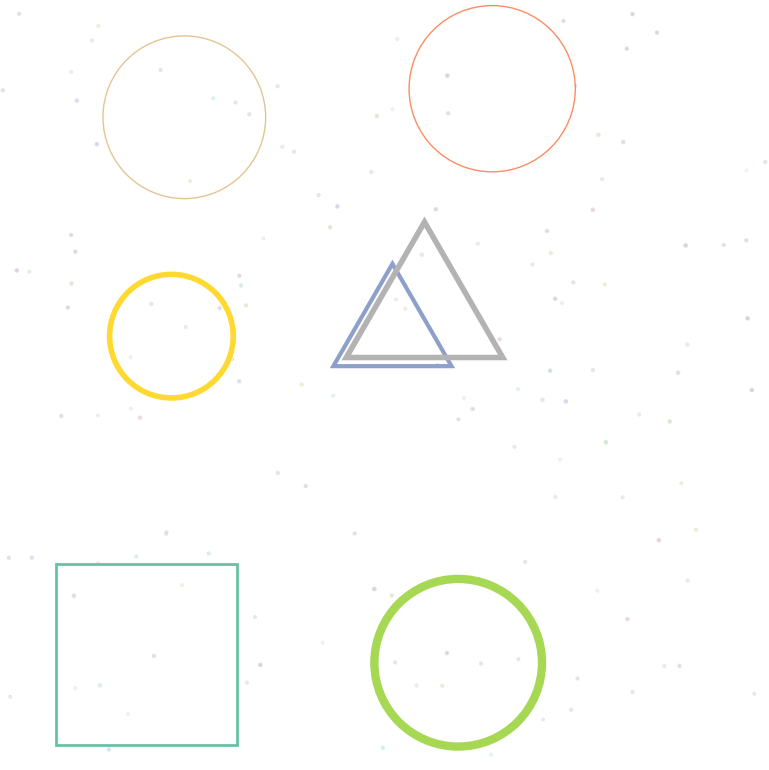[{"shape": "square", "thickness": 1, "radius": 0.59, "center": [0.19, 0.15]}, {"shape": "circle", "thickness": 0.5, "radius": 0.54, "center": [0.639, 0.885]}, {"shape": "triangle", "thickness": 1.5, "radius": 0.44, "center": [0.51, 0.569]}, {"shape": "circle", "thickness": 3, "radius": 0.54, "center": [0.595, 0.139]}, {"shape": "circle", "thickness": 2, "radius": 0.4, "center": [0.223, 0.563]}, {"shape": "circle", "thickness": 0.5, "radius": 0.53, "center": [0.239, 0.848]}, {"shape": "triangle", "thickness": 2, "radius": 0.59, "center": [0.551, 0.594]}]